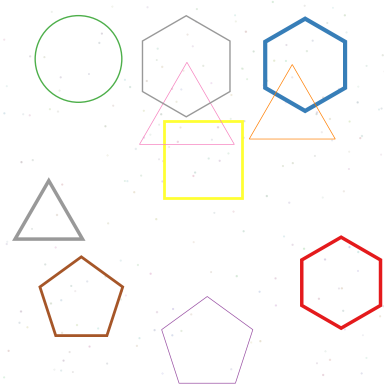[{"shape": "hexagon", "thickness": 2.5, "radius": 0.59, "center": [0.886, 0.266]}, {"shape": "hexagon", "thickness": 3, "radius": 0.6, "center": [0.793, 0.832]}, {"shape": "circle", "thickness": 1, "radius": 0.56, "center": [0.204, 0.847]}, {"shape": "pentagon", "thickness": 0.5, "radius": 0.62, "center": [0.538, 0.105]}, {"shape": "triangle", "thickness": 0.5, "radius": 0.65, "center": [0.759, 0.703]}, {"shape": "square", "thickness": 2, "radius": 0.5, "center": [0.527, 0.585]}, {"shape": "pentagon", "thickness": 2, "radius": 0.57, "center": [0.211, 0.22]}, {"shape": "triangle", "thickness": 0.5, "radius": 0.71, "center": [0.486, 0.696]}, {"shape": "triangle", "thickness": 2.5, "radius": 0.51, "center": [0.127, 0.43]}, {"shape": "hexagon", "thickness": 1, "radius": 0.66, "center": [0.484, 0.828]}]